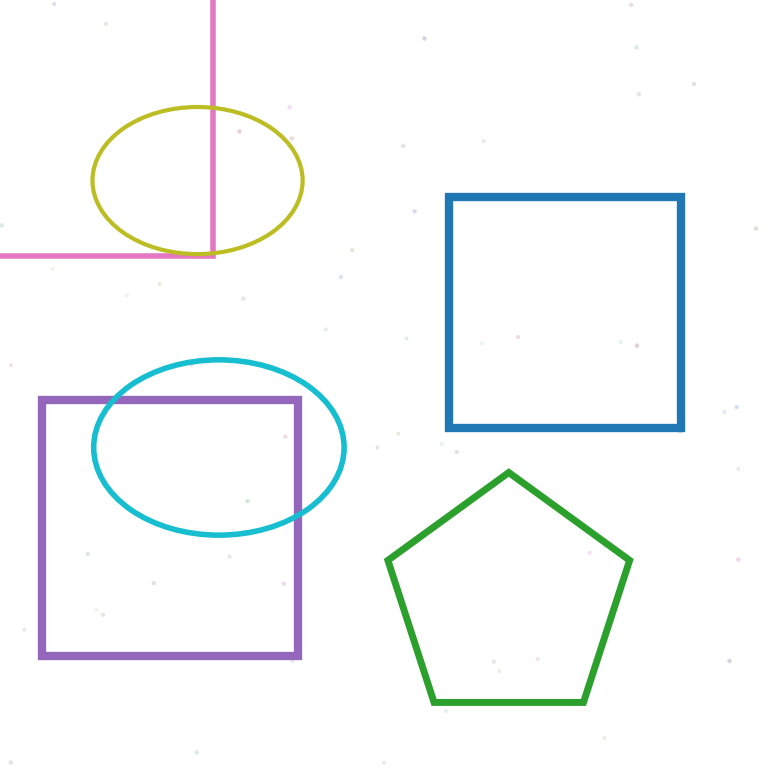[{"shape": "square", "thickness": 3, "radius": 0.75, "center": [0.734, 0.594]}, {"shape": "pentagon", "thickness": 2.5, "radius": 0.83, "center": [0.661, 0.221]}, {"shape": "square", "thickness": 3, "radius": 0.83, "center": [0.221, 0.314]}, {"shape": "square", "thickness": 2, "radius": 0.87, "center": [0.103, 0.842]}, {"shape": "oval", "thickness": 1.5, "radius": 0.68, "center": [0.257, 0.766]}, {"shape": "oval", "thickness": 2, "radius": 0.81, "center": [0.284, 0.419]}]